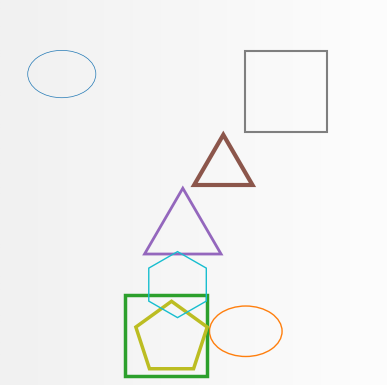[{"shape": "oval", "thickness": 0.5, "radius": 0.44, "center": [0.159, 0.808]}, {"shape": "oval", "thickness": 1, "radius": 0.47, "center": [0.634, 0.14]}, {"shape": "square", "thickness": 2.5, "radius": 0.53, "center": [0.428, 0.128]}, {"shape": "triangle", "thickness": 2, "radius": 0.57, "center": [0.472, 0.397]}, {"shape": "triangle", "thickness": 3, "radius": 0.43, "center": [0.576, 0.563]}, {"shape": "square", "thickness": 1.5, "radius": 0.53, "center": [0.739, 0.763]}, {"shape": "pentagon", "thickness": 2.5, "radius": 0.48, "center": [0.443, 0.121]}, {"shape": "hexagon", "thickness": 1, "radius": 0.43, "center": [0.458, 0.261]}]